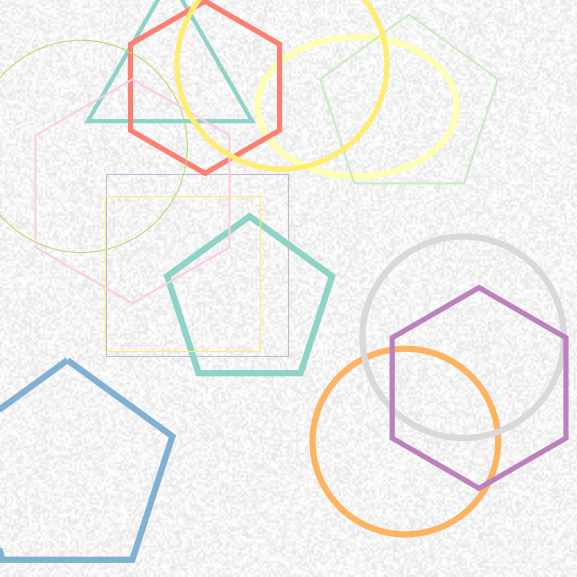[{"shape": "triangle", "thickness": 2, "radius": 0.82, "center": [0.294, 0.871]}, {"shape": "pentagon", "thickness": 3, "radius": 0.75, "center": [0.432, 0.474]}, {"shape": "oval", "thickness": 3, "radius": 0.86, "center": [0.618, 0.814]}, {"shape": "square", "thickness": 0.5, "radius": 0.79, "center": [0.341, 0.541]}, {"shape": "hexagon", "thickness": 2.5, "radius": 0.75, "center": [0.355, 0.848]}, {"shape": "pentagon", "thickness": 3, "radius": 0.96, "center": [0.117, 0.184]}, {"shape": "circle", "thickness": 3, "radius": 0.8, "center": [0.702, 0.235]}, {"shape": "circle", "thickness": 0.5, "radius": 0.92, "center": [0.141, 0.746]}, {"shape": "hexagon", "thickness": 1, "radius": 0.97, "center": [0.229, 0.668]}, {"shape": "circle", "thickness": 3, "radius": 0.87, "center": [0.802, 0.415]}, {"shape": "hexagon", "thickness": 2.5, "radius": 0.87, "center": [0.83, 0.327]}, {"shape": "pentagon", "thickness": 1, "radius": 0.81, "center": [0.708, 0.812]}, {"shape": "circle", "thickness": 2.5, "radius": 0.91, "center": [0.488, 0.888]}, {"shape": "square", "thickness": 0.5, "radius": 0.67, "center": [0.316, 0.526]}]